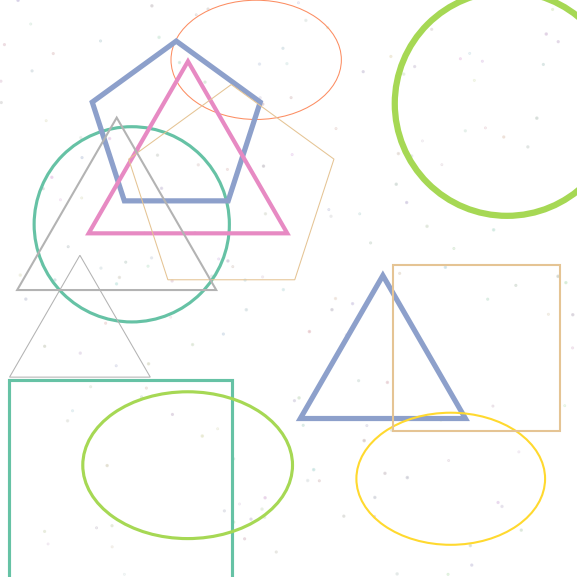[{"shape": "circle", "thickness": 1.5, "radius": 0.85, "center": [0.228, 0.611]}, {"shape": "square", "thickness": 1.5, "radius": 0.96, "center": [0.209, 0.149]}, {"shape": "oval", "thickness": 0.5, "radius": 0.74, "center": [0.444, 0.896]}, {"shape": "pentagon", "thickness": 2.5, "radius": 0.76, "center": [0.305, 0.775]}, {"shape": "triangle", "thickness": 2.5, "radius": 0.83, "center": [0.663, 0.357]}, {"shape": "triangle", "thickness": 2, "radius": 0.99, "center": [0.325, 0.694]}, {"shape": "oval", "thickness": 1.5, "radius": 0.91, "center": [0.325, 0.194]}, {"shape": "circle", "thickness": 3, "radius": 0.97, "center": [0.878, 0.82]}, {"shape": "oval", "thickness": 1, "radius": 0.82, "center": [0.781, 0.17]}, {"shape": "square", "thickness": 1, "radius": 0.72, "center": [0.825, 0.396]}, {"shape": "pentagon", "thickness": 0.5, "radius": 0.93, "center": [0.401, 0.666]}, {"shape": "triangle", "thickness": 1, "radius": 1.0, "center": [0.202, 0.596]}, {"shape": "triangle", "thickness": 0.5, "radius": 0.7, "center": [0.138, 0.416]}]